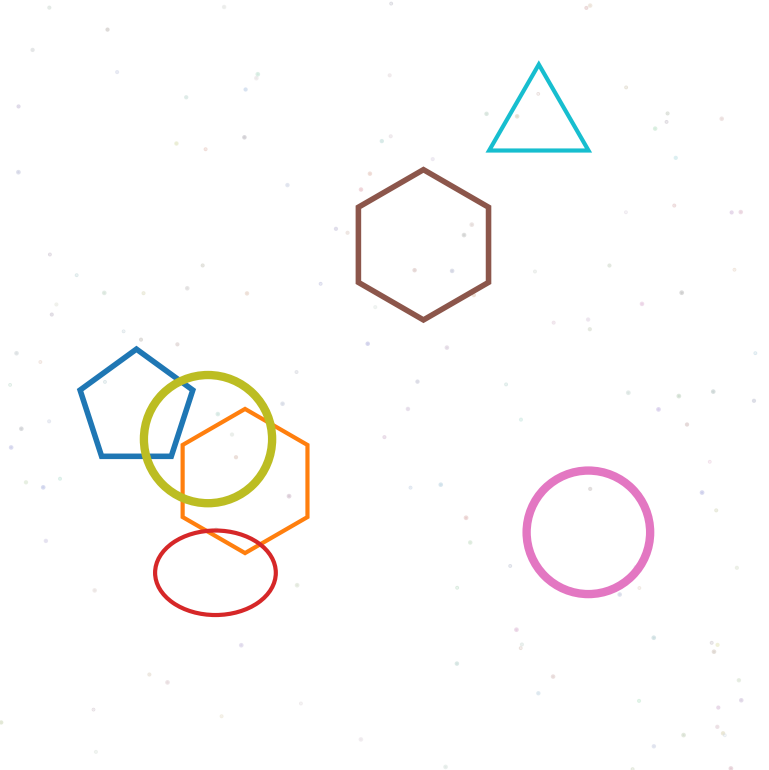[{"shape": "pentagon", "thickness": 2, "radius": 0.38, "center": [0.177, 0.47]}, {"shape": "hexagon", "thickness": 1.5, "radius": 0.47, "center": [0.318, 0.375]}, {"shape": "oval", "thickness": 1.5, "radius": 0.39, "center": [0.28, 0.256]}, {"shape": "hexagon", "thickness": 2, "radius": 0.49, "center": [0.55, 0.682]}, {"shape": "circle", "thickness": 3, "radius": 0.4, "center": [0.764, 0.309]}, {"shape": "circle", "thickness": 3, "radius": 0.42, "center": [0.27, 0.43]}, {"shape": "triangle", "thickness": 1.5, "radius": 0.37, "center": [0.7, 0.842]}]